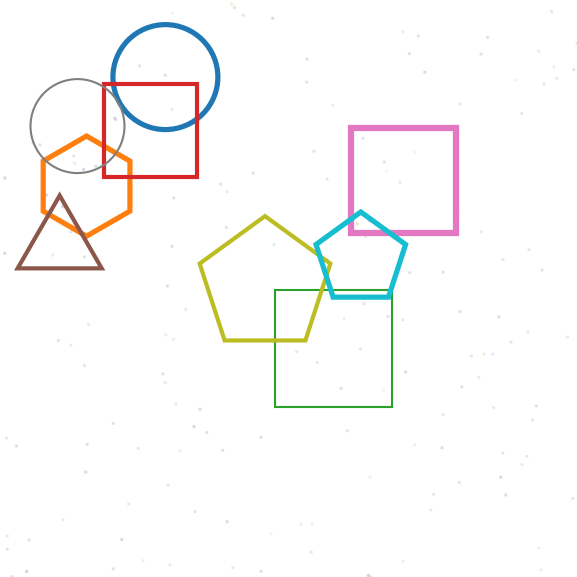[{"shape": "circle", "thickness": 2.5, "radius": 0.45, "center": [0.286, 0.866]}, {"shape": "hexagon", "thickness": 2.5, "radius": 0.43, "center": [0.15, 0.677]}, {"shape": "square", "thickness": 1, "radius": 0.51, "center": [0.578, 0.396]}, {"shape": "square", "thickness": 2, "radius": 0.4, "center": [0.261, 0.773]}, {"shape": "triangle", "thickness": 2, "radius": 0.42, "center": [0.103, 0.576]}, {"shape": "square", "thickness": 3, "radius": 0.46, "center": [0.698, 0.687]}, {"shape": "circle", "thickness": 1, "radius": 0.41, "center": [0.134, 0.781]}, {"shape": "pentagon", "thickness": 2, "radius": 0.6, "center": [0.459, 0.506]}, {"shape": "pentagon", "thickness": 2.5, "radius": 0.41, "center": [0.625, 0.551]}]